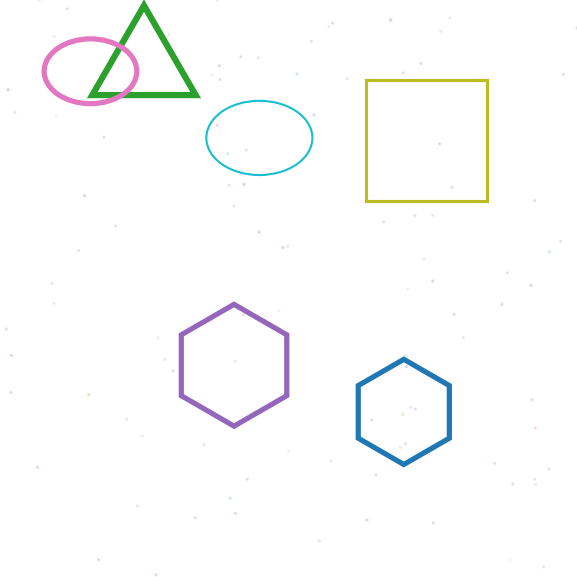[{"shape": "hexagon", "thickness": 2.5, "radius": 0.46, "center": [0.699, 0.286]}, {"shape": "triangle", "thickness": 3, "radius": 0.52, "center": [0.249, 0.886]}, {"shape": "hexagon", "thickness": 2.5, "radius": 0.53, "center": [0.405, 0.367]}, {"shape": "oval", "thickness": 2.5, "radius": 0.4, "center": [0.157, 0.876]}, {"shape": "square", "thickness": 1.5, "radius": 0.52, "center": [0.738, 0.756]}, {"shape": "oval", "thickness": 1, "radius": 0.46, "center": [0.449, 0.76]}]